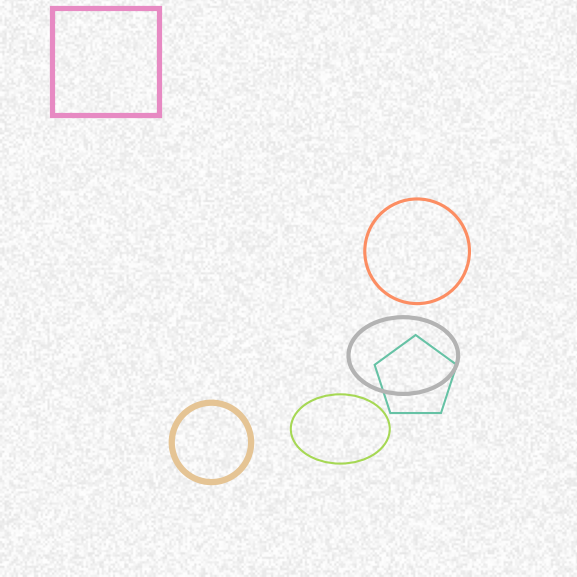[{"shape": "pentagon", "thickness": 1, "radius": 0.37, "center": [0.72, 0.344]}, {"shape": "circle", "thickness": 1.5, "radius": 0.45, "center": [0.722, 0.564]}, {"shape": "square", "thickness": 2.5, "radius": 0.46, "center": [0.182, 0.892]}, {"shape": "oval", "thickness": 1, "radius": 0.43, "center": [0.589, 0.256]}, {"shape": "circle", "thickness": 3, "radius": 0.34, "center": [0.366, 0.233]}, {"shape": "oval", "thickness": 2, "radius": 0.47, "center": [0.698, 0.383]}]